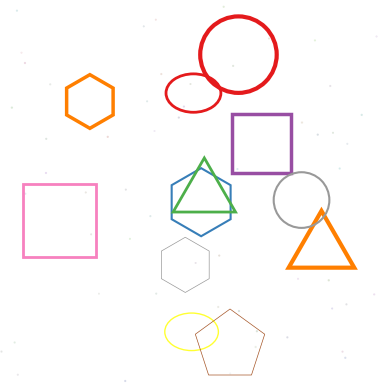[{"shape": "oval", "thickness": 2, "radius": 0.36, "center": [0.502, 0.758]}, {"shape": "circle", "thickness": 3, "radius": 0.5, "center": [0.619, 0.858]}, {"shape": "hexagon", "thickness": 1.5, "radius": 0.44, "center": [0.522, 0.475]}, {"shape": "triangle", "thickness": 2, "radius": 0.47, "center": [0.531, 0.496]}, {"shape": "square", "thickness": 2.5, "radius": 0.38, "center": [0.68, 0.627]}, {"shape": "hexagon", "thickness": 2.5, "radius": 0.35, "center": [0.233, 0.736]}, {"shape": "triangle", "thickness": 3, "radius": 0.49, "center": [0.835, 0.354]}, {"shape": "oval", "thickness": 1, "radius": 0.35, "center": [0.498, 0.138]}, {"shape": "pentagon", "thickness": 0.5, "radius": 0.47, "center": [0.597, 0.103]}, {"shape": "square", "thickness": 2, "radius": 0.47, "center": [0.154, 0.427]}, {"shape": "circle", "thickness": 1.5, "radius": 0.36, "center": [0.783, 0.48]}, {"shape": "hexagon", "thickness": 0.5, "radius": 0.36, "center": [0.481, 0.312]}]